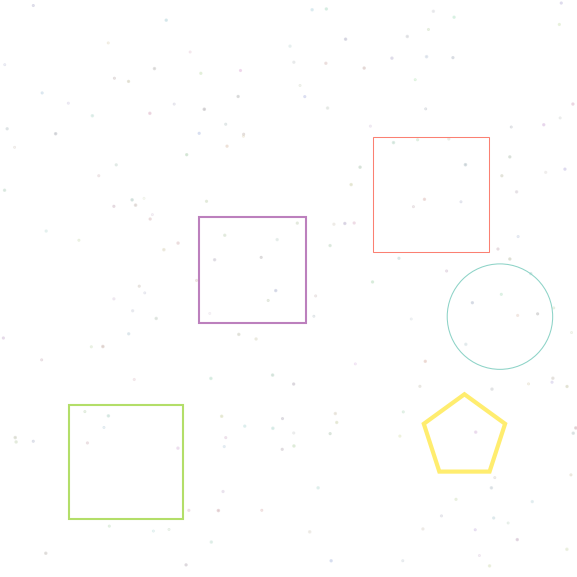[{"shape": "circle", "thickness": 0.5, "radius": 0.46, "center": [0.866, 0.451]}, {"shape": "square", "thickness": 0.5, "radius": 0.5, "center": [0.746, 0.662]}, {"shape": "square", "thickness": 1, "radius": 0.49, "center": [0.218, 0.199]}, {"shape": "square", "thickness": 1, "radius": 0.46, "center": [0.437, 0.532]}, {"shape": "pentagon", "thickness": 2, "radius": 0.37, "center": [0.804, 0.242]}]